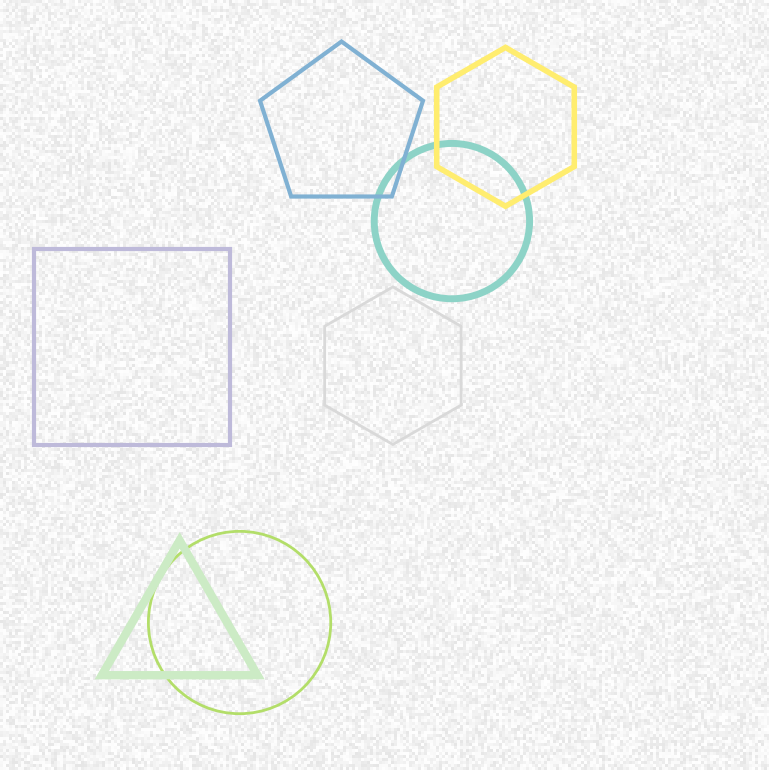[{"shape": "circle", "thickness": 2.5, "radius": 0.5, "center": [0.587, 0.713]}, {"shape": "square", "thickness": 1.5, "radius": 0.64, "center": [0.172, 0.55]}, {"shape": "pentagon", "thickness": 1.5, "radius": 0.56, "center": [0.444, 0.835]}, {"shape": "circle", "thickness": 1, "radius": 0.59, "center": [0.311, 0.192]}, {"shape": "hexagon", "thickness": 1, "radius": 0.51, "center": [0.51, 0.525]}, {"shape": "triangle", "thickness": 3, "radius": 0.58, "center": [0.233, 0.181]}, {"shape": "hexagon", "thickness": 2, "radius": 0.52, "center": [0.656, 0.835]}]